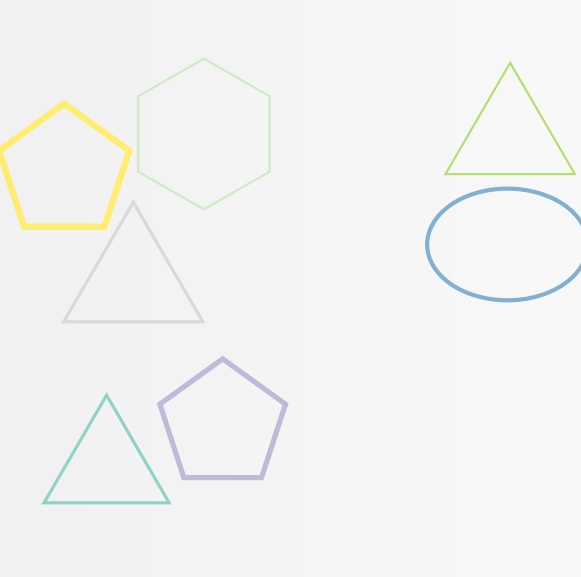[{"shape": "triangle", "thickness": 1.5, "radius": 0.62, "center": [0.183, 0.191]}, {"shape": "pentagon", "thickness": 2.5, "radius": 0.57, "center": [0.383, 0.264]}, {"shape": "oval", "thickness": 2, "radius": 0.69, "center": [0.873, 0.576]}, {"shape": "triangle", "thickness": 1, "radius": 0.64, "center": [0.878, 0.762]}, {"shape": "triangle", "thickness": 1.5, "radius": 0.69, "center": [0.229, 0.511]}, {"shape": "hexagon", "thickness": 1, "radius": 0.65, "center": [0.351, 0.767]}, {"shape": "pentagon", "thickness": 3, "radius": 0.59, "center": [0.11, 0.702]}]